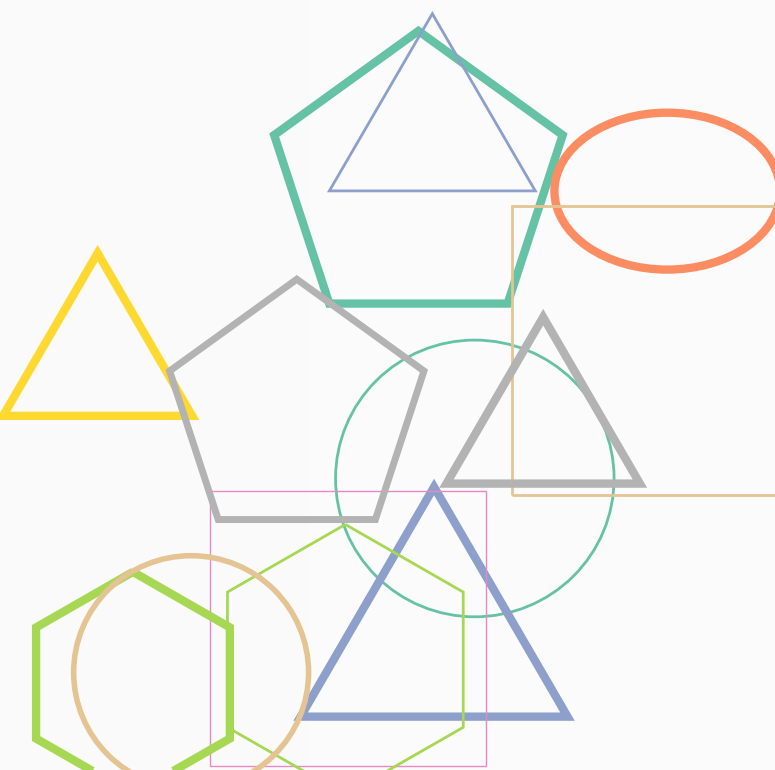[{"shape": "pentagon", "thickness": 3, "radius": 0.98, "center": [0.54, 0.764]}, {"shape": "circle", "thickness": 1, "radius": 0.9, "center": [0.613, 0.379]}, {"shape": "oval", "thickness": 3, "radius": 0.73, "center": [0.861, 0.752]}, {"shape": "triangle", "thickness": 3, "radius": 0.99, "center": [0.56, 0.169]}, {"shape": "triangle", "thickness": 1, "radius": 0.77, "center": [0.558, 0.829]}, {"shape": "square", "thickness": 0.5, "radius": 0.89, "center": [0.449, 0.184]}, {"shape": "hexagon", "thickness": 1, "radius": 0.88, "center": [0.446, 0.143]}, {"shape": "hexagon", "thickness": 3, "radius": 0.72, "center": [0.172, 0.113]}, {"shape": "triangle", "thickness": 3, "radius": 0.7, "center": [0.126, 0.53]}, {"shape": "square", "thickness": 1, "radius": 0.94, "center": [0.848, 0.544]}, {"shape": "circle", "thickness": 2, "radius": 0.76, "center": [0.247, 0.127]}, {"shape": "pentagon", "thickness": 2.5, "radius": 0.86, "center": [0.383, 0.465]}, {"shape": "triangle", "thickness": 3, "radius": 0.72, "center": [0.701, 0.444]}]